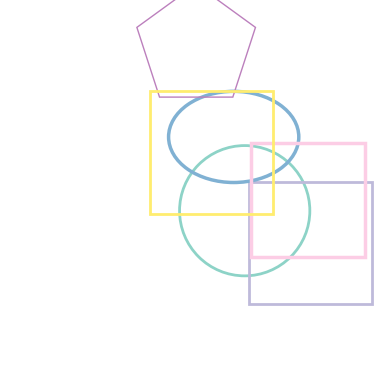[{"shape": "circle", "thickness": 2, "radius": 0.85, "center": [0.636, 0.453]}, {"shape": "square", "thickness": 2, "radius": 0.79, "center": [0.806, 0.368]}, {"shape": "oval", "thickness": 2.5, "radius": 0.85, "center": [0.607, 0.644]}, {"shape": "square", "thickness": 2.5, "radius": 0.74, "center": [0.8, 0.48]}, {"shape": "pentagon", "thickness": 1, "radius": 0.81, "center": [0.51, 0.879]}, {"shape": "square", "thickness": 2, "radius": 0.8, "center": [0.55, 0.604]}]